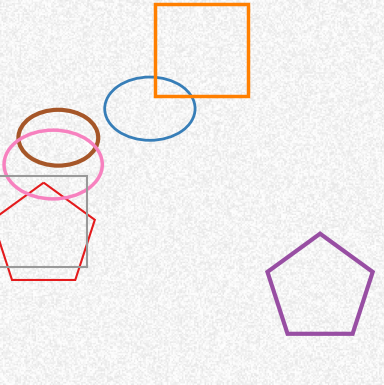[{"shape": "pentagon", "thickness": 1.5, "radius": 0.7, "center": [0.113, 0.386]}, {"shape": "oval", "thickness": 2, "radius": 0.59, "center": [0.389, 0.718]}, {"shape": "pentagon", "thickness": 3, "radius": 0.72, "center": [0.831, 0.249]}, {"shape": "square", "thickness": 2.5, "radius": 0.6, "center": [0.524, 0.87]}, {"shape": "oval", "thickness": 3, "radius": 0.52, "center": [0.151, 0.642]}, {"shape": "oval", "thickness": 2.5, "radius": 0.64, "center": [0.138, 0.573]}, {"shape": "square", "thickness": 1.5, "radius": 0.59, "center": [0.109, 0.424]}]